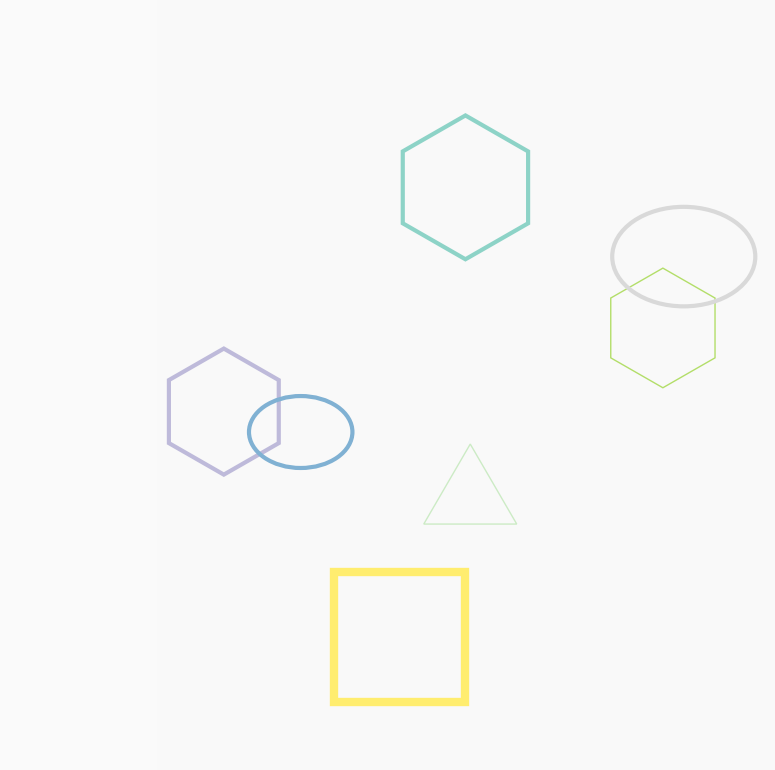[{"shape": "hexagon", "thickness": 1.5, "radius": 0.47, "center": [0.601, 0.757]}, {"shape": "hexagon", "thickness": 1.5, "radius": 0.41, "center": [0.289, 0.465]}, {"shape": "oval", "thickness": 1.5, "radius": 0.33, "center": [0.388, 0.439]}, {"shape": "hexagon", "thickness": 0.5, "radius": 0.39, "center": [0.855, 0.574]}, {"shape": "oval", "thickness": 1.5, "radius": 0.46, "center": [0.882, 0.667]}, {"shape": "triangle", "thickness": 0.5, "radius": 0.35, "center": [0.607, 0.354]}, {"shape": "square", "thickness": 3, "radius": 0.42, "center": [0.515, 0.173]}]